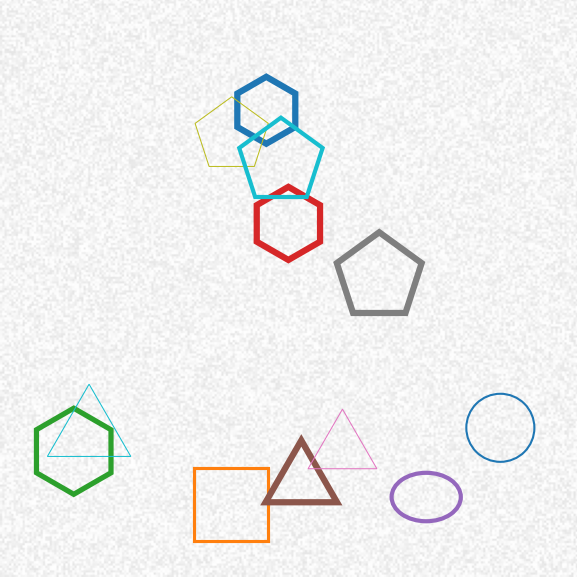[{"shape": "hexagon", "thickness": 3, "radius": 0.29, "center": [0.461, 0.808]}, {"shape": "circle", "thickness": 1, "radius": 0.29, "center": [0.866, 0.258]}, {"shape": "square", "thickness": 1.5, "radius": 0.32, "center": [0.399, 0.126]}, {"shape": "hexagon", "thickness": 2.5, "radius": 0.37, "center": [0.128, 0.218]}, {"shape": "hexagon", "thickness": 3, "radius": 0.32, "center": [0.499, 0.612]}, {"shape": "oval", "thickness": 2, "radius": 0.3, "center": [0.738, 0.138]}, {"shape": "triangle", "thickness": 3, "radius": 0.36, "center": [0.522, 0.165]}, {"shape": "triangle", "thickness": 0.5, "radius": 0.34, "center": [0.593, 0.222]}, {"shape": "pentagon", "thickness": 3, "radius": 0.39, "center": [0.657, 0.52]}, {"shape": "pentagon", "thickness": 0.5, "radius": 0.33, "center": [0.401, 0.765]}, {"shape": "triangle", "thickness": 0.5, "radius": 0.42, "center": [0.154, 0.25]}, {"shape": "pentagon", "thickness": 2, "radius": 0.38, "center": [0.486, 0.719]}]